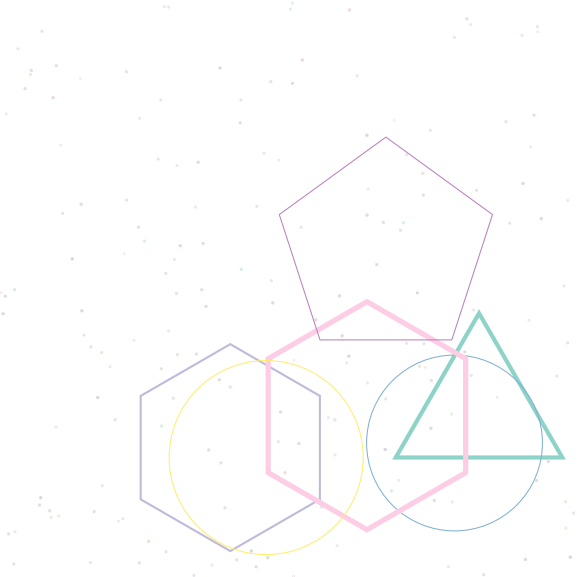[{"shape": "triangle", "thickness": 2, "radius": 0.83, "center": [0.83, 0.29]}, {"shape": "hexagon", "thickness": 1, "radius": 0.9, "center": [0.399, 0.224]}, {"shape": "circle", "thickness": 0.5, "radius": 0.76, "center": [0.787, 0.232]}, {"shape": "hexagon", "thickness": 2.5, "radius": 0.99, "center": [0.635, 0.279]}, {"shape": "pentagon", "thickness": 0.5, "radius": 0.97, "center": [0.668, 0.568]}, {"shape": "circle", "thickness": 0.5, "radius": 0.84, "center": [0.461, 0.207]}]